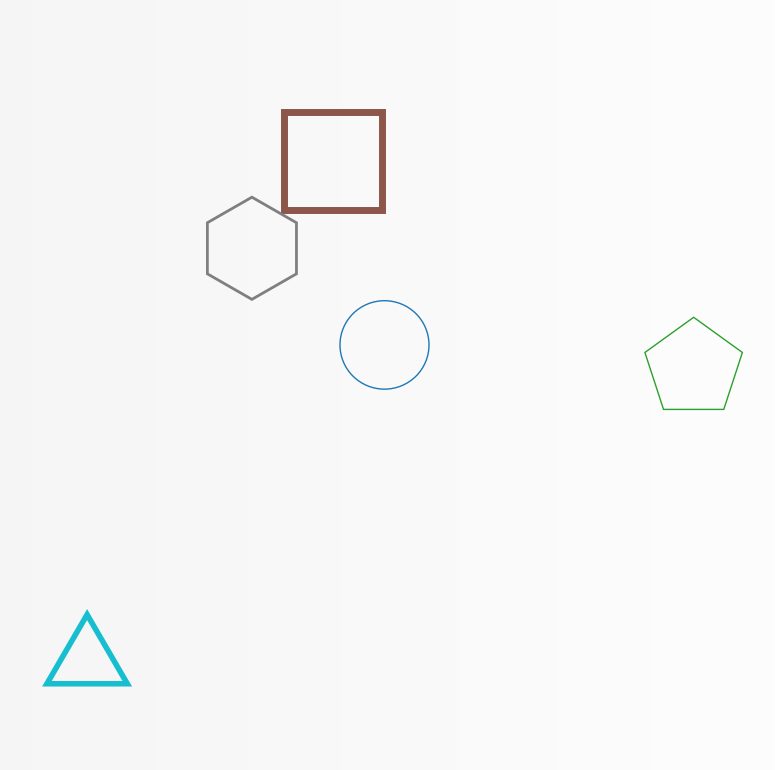[{"shape": "circle", "thickness": 0.5, "radius": 0.29, "center": [0.496, 0.552]}, {"shape": "pentagon", "thickness": 0.5, "radius": 0.33, "center": [0.895, 0.522]}, {"shape": "square", "thickness": 2.5, "radius": 0.32, "center": [0.43, 0.791]}, {"shape": "hexagon", "thickness": 1, "radius": 0.33, "center": [0.325, 0.678]}, {"shape": "triangle", "thickness": 2, "radius": 0.3, "center": [0.112, 0.142]}]